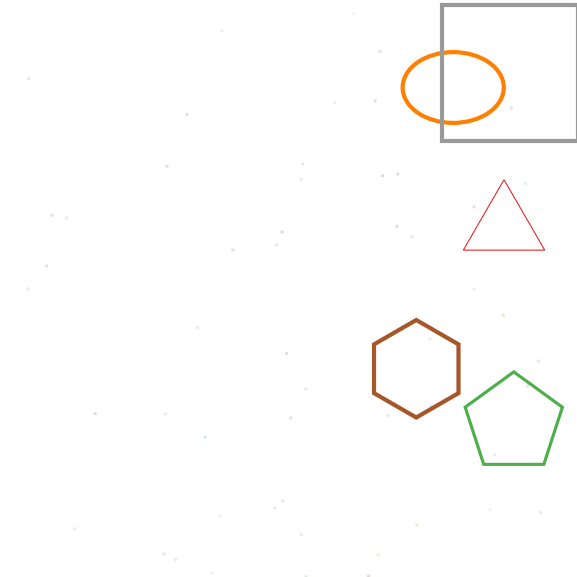[{"shape": "triangle", "thickness": 0.5, "radius": 0.41, "center": [0.873, 0.607]}, {"shape": "pentagon", "thickness": 1.5, "radius": 0.44, "center": [0.89, 0.267]}, {"shape": "oval", "thickness": 2, "radius": 0.44, "center": [0.785, 0.848]}, {"shape": "hexagon", "thickness": 2, "radius": 0.42, "center": [0.721, 0.361]}, {"shape": "square", "thickness": 2, "radius": 0.59, "center": [0.883, 0.873]}]